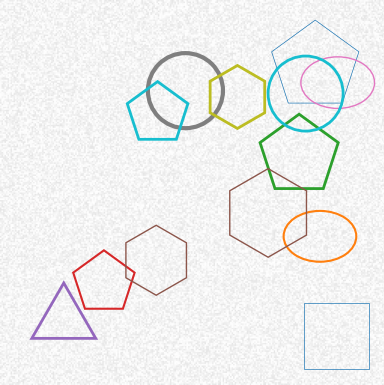[{"shape": "pentagon", "thickness": 0.5, "radius": 0.6, "center": [0.819, 0.829]}, {"shape": "square", "thickness": 0.5, "radius": 0.42, "center": [0.874, 0.127]}, {"shape": "oval", "thickness": 1.5, "radius": 0.47, "center": [0.831, 0.386]}, {"shape": "pentagon", "thickness": 2, "radius": 0.53, "center": [0.777, 0.597]}, {"shape": "pentagon", "thickness": 1.5, "radius": 0.42, "center": [0.27, 0.266]}, {"shape": "triangle", "thickness": 2, "radius": 0.48, "center": [0.166, 0.169]}, {"shape": "hexagon", "thickness": 1, "radius": 0.45, "center": [0.406, 0.324]}, {"shape": "hexagon", "thickness": 1, "radius": 0.58, "center": [0.696, 0.447]}, {"shape": "oval", "thickness": 1, "radius": 0.48, "center": [0.877, 0.785]}, {"shape": "circle", "thickness": 3, "radius": 0.49, "center": [0.482, 0.765]}, {"shape": "hexagon", "thickness": 2, "radius": 0.41, "center": [0.617, 0.748]}, {"shape": "pentagon", "thickness": 2, "radius": 0.41, "center": [0.409, 0.705]}, {"shape": "circle", "thickness": 2, "radius": 0.49, "center": [0.794, 0.757]}]